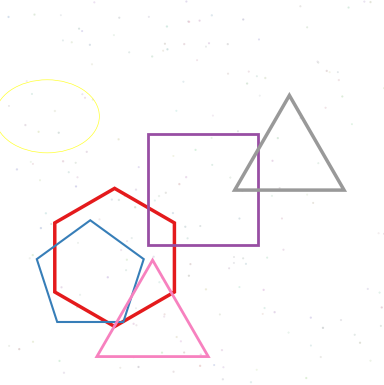[{"shape": "hexagon", "thickness": 2.5, "radius": 0.9, "center": [0.298, 0.331]}, {"shape": "pentagon", "thickness": 1.5, "radius": 0.73, "center": [0.234, 0.282]}, {"shape": "square", "thickness": 2, "radius": 0.72, "center": [0.527, 0.508]}, {"shape": "oval", "thickness": 0.5, "radius": 0.68, "center": [0.123, 0.698]}, {"shape": "triangle", "thickness": 2, "radius": 0.84, "center": [0.396, 0.157]}, {"shape": "triangle", "thickness": 2.5, "radius": 0.82, "center": [0.752, 0.588]}]